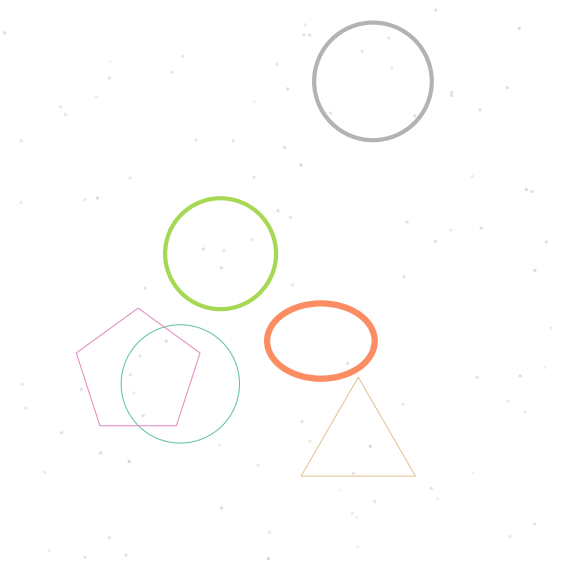[{"shape": "circle", "thickness": 0.5, "radius": 0.51, "center": [0.312, 0.334]}, {"shape": "oval", "thickness": 3, "radius": 0.47, "center": [0.556, 0.409]}, {"shape": "pentagon", "thickness": 0.5, "radius": 0.56, "center": [0.239, 0.353]}, {"shape": "circle", "thickness": 2, "radius": 0.48, "center": [0.382, 0.56]}, {"shape": "triangle", "thickness": 0.5, "radius": 0.57, "center": [0.62, 0.232]}, {"shape": "circle", "thickness": 2, "radius": 0.51, "center": [0.646, 0.858]}]